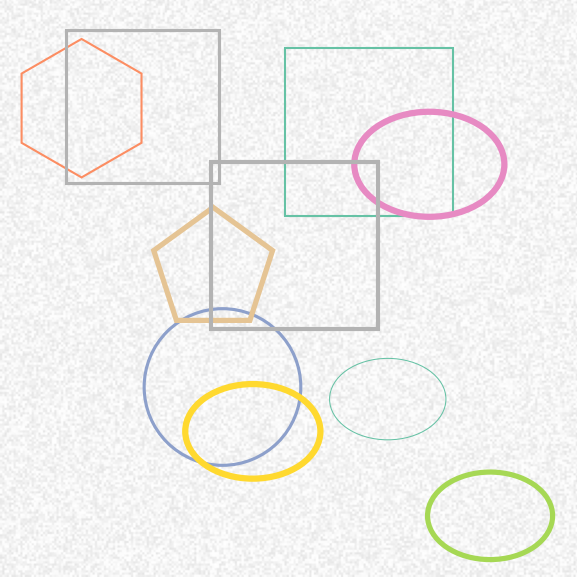[{"shape": "oval", "thickness": 0.5, "radius": 0.5, "center": [0.671, 0.308]}, {"shape": "square", "thickness": 1, "radius": 0.73, "center": [0.639, 0.77]}, {"shape": "hexagon", "thickness": 1, "radius": 0.6, "center": [0.141, 0.812]}, {"shape": "circle", "thickness": 1.5, "radius": 0.68, "center": [0.385, 0.329]}, {"shape": "oval", "thickness": 3, "radius": 0.65, "center": [0.743, 0.715]}, {"shape": "oval", "thickness": 2.5, "radius": 0.54, "center": [0.849, 0.106]}, {"shape": "oval", "thickness": 3, "radius": 0.59, "center": [0.438, 0.252]}, {"shape": "pentagon", "thickness": 2.5, "radius": 0.54, "center": [0.369, 0.532]}, {"shape": "square", "thickness": 2, "radius": 0.72, "center": [0.51, 0.575]}, {"shape": "square", "thickness": 1.5, "radius": 0.66, "center": [0.247, 0.815]}]